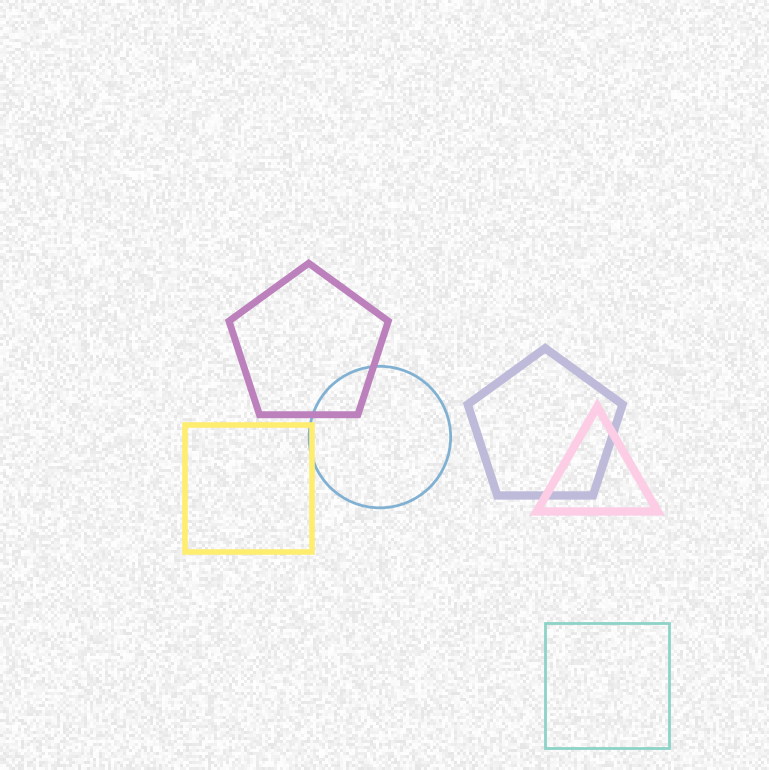[{"shape": "square", "thickness": 1, "radius": 0.4, "center": [0.788, 0.11]}, {"shape": "pentagon", "thickness": 3, "radius": 0.53, "center": [0.708, 0.442]}, {"shape": "circle", "thickness": 1, "radius": 0.46, "center": [0.493, 0.432]}, {"shape": "triangle", "thickness": 3, "radius": 0.45, "center": [0.776, 0.381]}, {"shape": "pentagon", "thickness": 2.5, "radius": 0.54, "center": [0.401, 0.549]}, {"shape": "square", "thickness": 2, "radius": 0.41, "center": [0.323, 0.366]}]